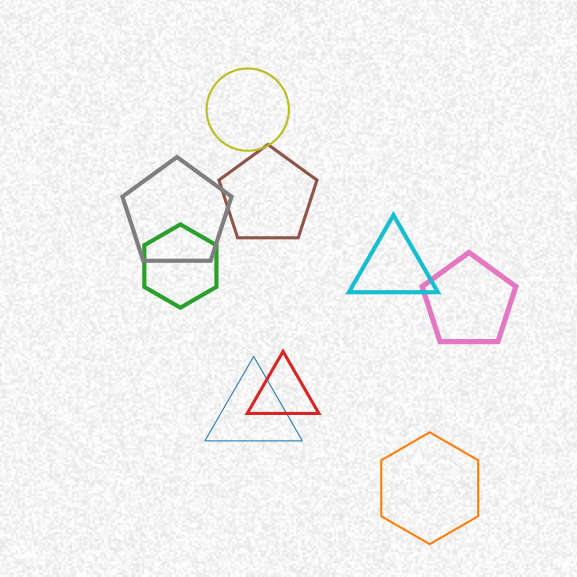[{"shape": "triangle", "thickness": 0.5, "radius": 0.49, "center": [0.439, 0.284]}, {"shape": "hexagon", "thickness": 1, "radius": 0.48, "center": [0.744, 0.154]}, {"shape": "hexagon", "thickness": 2, "radius": 0.36, "center": [0.312, 0.538]}, {"shape": "triangle", "thickness": 1.5, "radius": 0.36, "center": [0.49, 0.319]}, {"shape": "pentagon", "thickness": 1.5, "radius": 0.45, "center": [0.464, 0.66]}, {"shape": "pentagon", "thickness": 2.5, "radius": 0.43, "center": [0.812, 0.477]}, {"shape": "pentagon", "thickness": 2, "radius": 0.5, "center": [0.306, 0.628]}, {"shape": "circle", "thickness": 1, "radius": 0.36, "center": [0.429, 0.809]}, {"shape": "triangle", "thickness": 2, "radius": 0.44, "center": [0.681, 0.538]}]